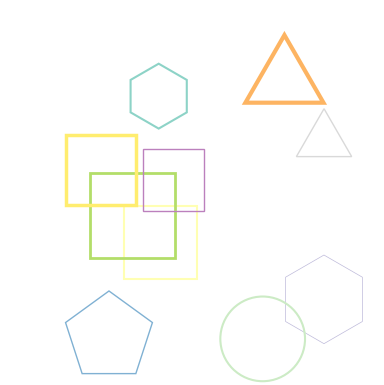[{"shape": "hexagon", "thickness": 1.5, "radius": 0.42, "center": [0.412, 0.75]}, {"shape": "square", "thickness": 1.5, "radius": 0.47, "center": [0.416, 0.369]}, {"shape": "hexagon", "thickness": 0.5, "radius": 0.58, "center": [0.841, 0.222]}, {"shape": "pentagon", "thickness": 1, "radius": 0.59, "center": [0.283, 0.126]}, {"shape": "triangle", "thickness": 3, "radius": 0.59, "center": [0.739, 0.792]}, {"shape": "square", "thickness": 2, "radius": 0.55, "center": [0.345, 0.441]}, {"shape": "triangle", "thickness": 1, "radius": 0.41, "center": [0.842, 0.635]}, {"shape": "square", "thickness": 1, "radius": 0.4, "center": [0.451, 0.532]}, {"shape": "circle", "thickness": 1.5, "radius": 0.55, "center": [0.682, 0.12]}, {"shape": "square", "thickness": 2.5, "radius": 0.46, "center": [0.263, 0.558]}]